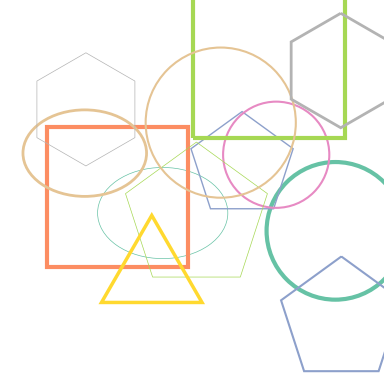[{"shape": "oval", "thickness": 0.5, "radius": 0.85, "center": [0.423, 0.447]}, {"shape": "circle", "thickness": 3, "radius": 0.89, "center": [0.871, 0.4]}, {"shape": "square", "thickness": 3, "radius": 0.91, "center": [0.305, 0.488]}, {"shape": "pentagon", "thickness": 1.5, "radius": 0.82, "center": [0.887, 0.169]}, {"shape": "pentagon", "thickness": 1, "radius": 0.7, "center": [0.629, 0.571]}, {"shape": "circle", "thickness": 1.5, "radius": 0.69, "center": [0.717, 0.598]}, {"shape": "square", "thickness": 3, "radius": 0.98, "center": [0.699, 0.838]}, {"shape": "pentagon", "thickness": 0.5, "radius": 0.97, "center": [0.51, 0.437]}, {"shape": "triangle", "thickness": 2.5, "radius": 0.75, "center": [0.394, 0.29]}, {"shape": "oval", "thickness": 2, "radius": 0.8, "center": [0.22, 0.602]}, {"shape": "circle", "thickness": 1.5, "radius": 0.98, "center": [0.573, 0.681]}, {"shape": "hexagon", "thickness": 2, "radius": 0.74, "center": [0.885, 0.817]}, {"shape": "hexagon", "thickness": 0.5, "radius": 0.73, "center": [0.223, 0.716]}]